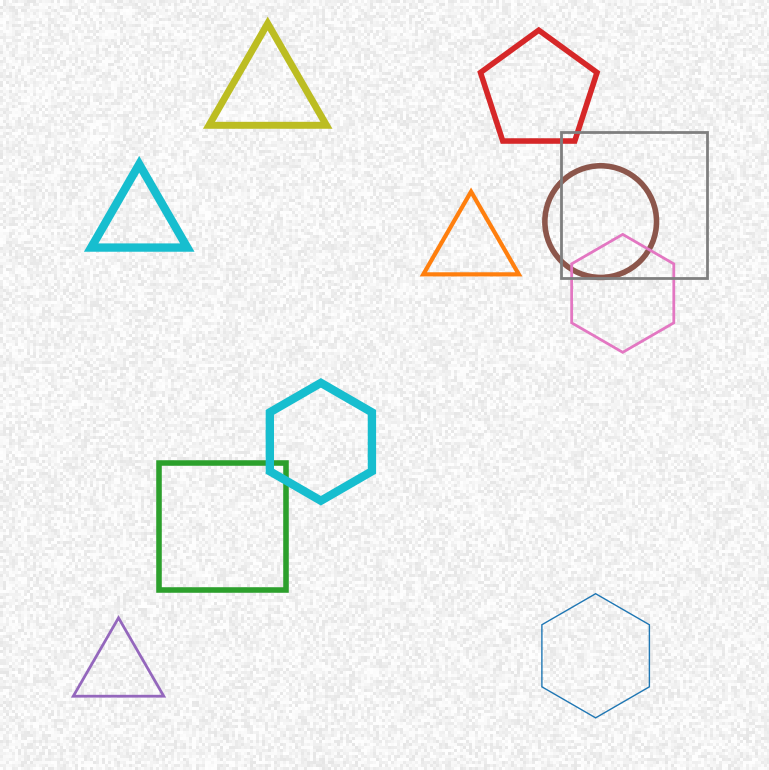[{"shape": "hexagon", "thickness": 0.5, "radius": 0.4, "center": [0.774, 0.148]}, {"shape": "triangle", "thickness": 1.5, "radius": 0.36, "center": [0.612, 0.68]}, {"shape": "square", "thickness": 2, "radius": 0.41, "center": [0.288, 0.316]}, {"shape": "pentagon", "thickness": 2, "radius": 0.4, "center": [0.7, 0.881]}, {"shape": "triangle", "thickness": 1, "radius": 0.34, "center": [0.154, 0.13]}, {"shape": "circle", "thickness": 2, "radius": 0.36, "center": [0.78, 0.712]}, {"shape": "hexagon", "thickness": 1, "radius": 0.38, "center": [0.809, 0.619]}, {"shape": "square", "thickness": 1, "radius": 0.47, "center": [0.824, 0.734]}, {"shape": "triangle", "thickness": 2.5, "radius": 0.44, "center": [0.348, 0.881]}, {"shape": "hexagon", "thickness": 3, "radius": 0.38, "center": [0.417, 0.426]}, {"shape": "triangle", "thickness": 3, "radius": 0.36, "center": [0.181, 0.715]}]